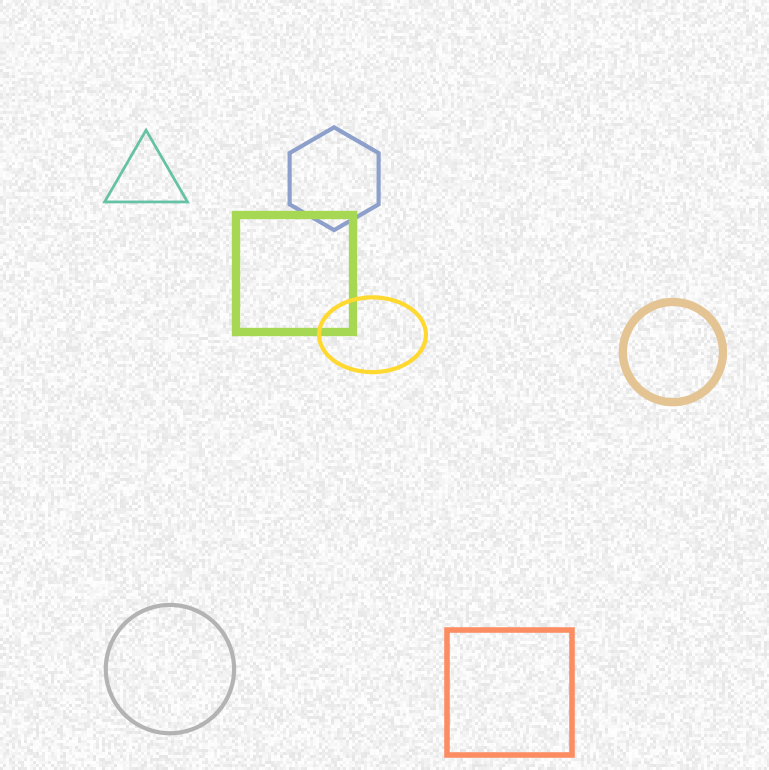[{"shape": "triangle", "thickness": 1, "radius": 0.31, "center": [0.19, 0.769]}, {"shape": "square", "thickness": 2, "radius": 0.41, "center": [0.661, 0.101]}, {"shape": "hexagon", "thickness": 1.5, "radius": 0.33, "center": [0.434, 0.768]}, {"shape": "square", "thickness": 3, "radius": 0.38, "center": [0.382, 0.644]}, {"shape": "oval", "thickness": 1.5, "radius": 0.35, "center": [0.484, 0.565]}, {"shape": "circle", "thickness": 3, "radius": 0.33, "center": [0.874, 0.543]}, {"shape": "circle", "thickness": 1.5, "radius": 0.42, "center": [0.221, 0.131]}]